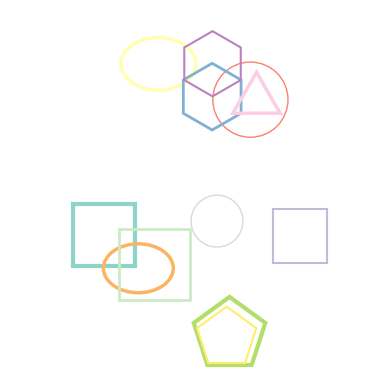[{"shape": "square", "thickness": 3, "radius": 0.4, "center": [0.27, 0.389]}, {"shape": "oval", "thickness": 2.5, "radius": 0.49, "center": [0.412, 0.834]}, {"shape": "square", "thickness": 1.5, "radius": 0.35, "center": [0.78, 0.387]}, {"shape": "circle", "thickness": 1, "radius": 0.49, "center": [0.65, 0.741]}, {"shape": "hexagon", "thickness": 2, "radius": 0.43, "center": [0.551, 0.749]}, {"shape": "oval", "thickness": 2.5, "radius": 0.45, "center": [0.359, 0.303]}, {"shape": "pentagon", "thickness": 3, "radius": 0.49, "center": [0.596, 0.131]}, {"shape": "triangle", "thickness": 2.5, "radius": 0.35, "center": [0.666, 0.741]}, {"shape": "circle", "thickness": 1, "radius": 0.34, "center": [0.564, 0.426]}, {"shape": "hexagon", "thickness": 1.5, "radius": 0.42, "center": [0.552, 0.834]}, {"shape": "square", "thickness": 2, "radius": 0.46, "center": [0.402, 0.314]}, {"shape": "pentagon", "thickness": 1.5, "radius": 0.4, "center": [0.589, 0.123]}]